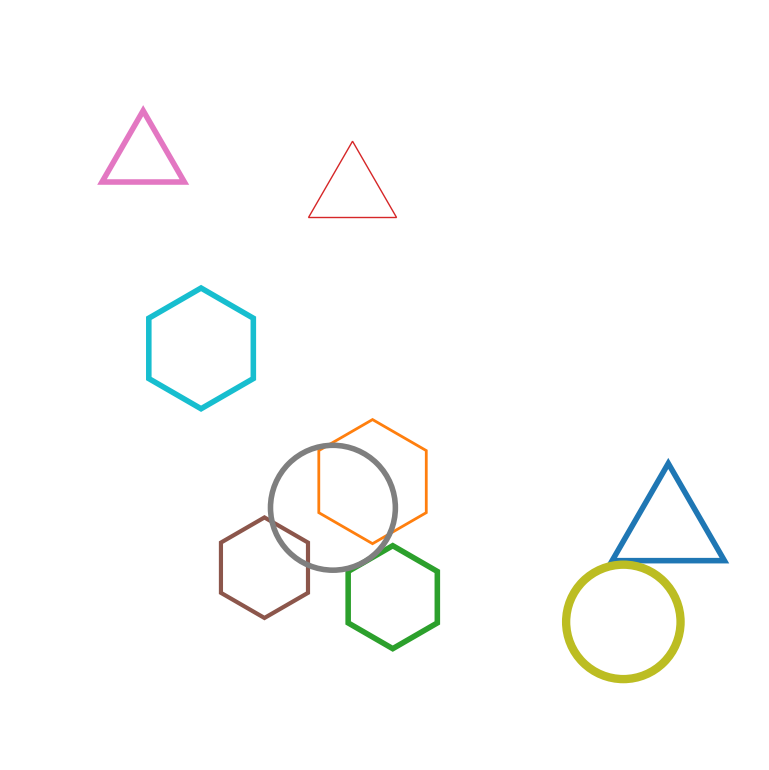[{"shape": "triangle", "thickness": 2, "radius": 0.42, "center": [0.868, 0.314]}, {"shape": "hexagon", "thickness": 1, "radius": 0.4, "center": [0.484, 0.375]}, {"shape": "hexagon", "thickness": 2, "radius": 0.33, "center": [0.51, 0.224]}, {"shape": "triangle", "thickness": 0.5, "radius": 0.33, "center": [0.458, 0.751]}, {"shape": "hexagon", "thickness": 1.5, "radius": 0.33, "center": [0.343, 0.263]}, {"shape": "triangle", "thickness": 2, "radius": 0.31, "center": [0.186, 0.795]}, {"shape": "circle", "thickness": 2, "radius": 0.41, "center": [0.432, 0.341]}, {"shape": "circle", "thickness": 3, "radius": 0.37, "center": [0.81, 0.192]}, {"shape": "hexagon", "thickness": 2, "radius": 0.39, "center": [0.261, 0.548]}]